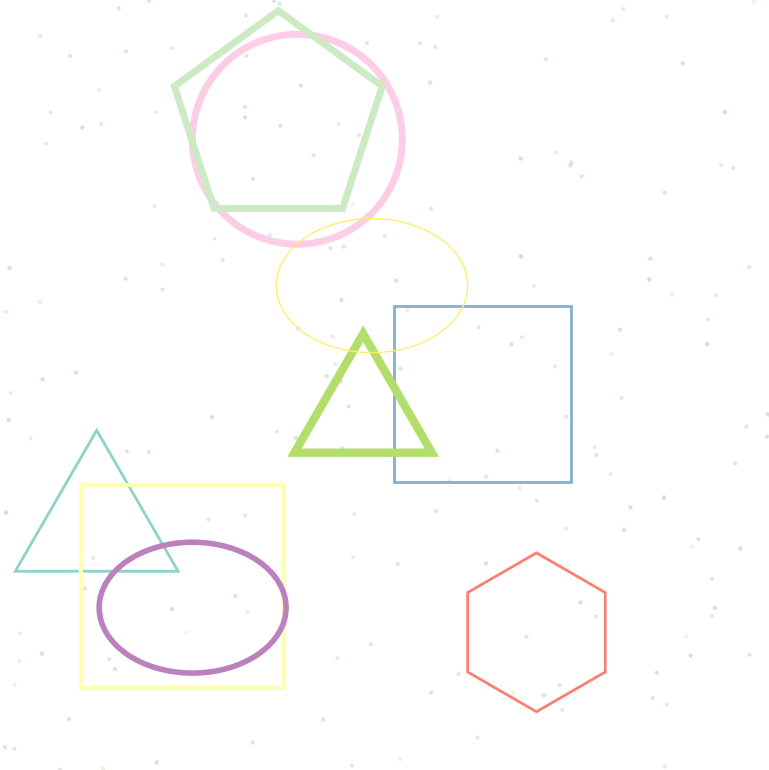[{"shape": "triangle", "thickness": 1, "radius": 0.61, "center": [0.126, 0.319]}, {"shape": "square", "thickness": 1.5, "radius": 0.66, "center": [0.237, 0.239]}, {"shape": "hexagon", "thickness": 1, "radius": 0.52, "center": [0.697, 0.179]}, {"shape": "square", "thickness": 1, "radius": 0.57, "center": [0.627, 0.488]}, {"shape": "triangle", "thickness": 3, "radius": 0.52, "center": [0.472, 0.464]}, {"shape": "circle", "thickness": 2.5, "radius": 0.68, "center": [0.386, 0.819]}, {"shape": "oval", "thickness": 2, "radius": 0.61, "center": [0.25, 0.211]}, {"shape": "pentagon", "thickness": 2.5, "radius": 0.71, "center": [0.361, 0.844]}, {"shape": "oval", "thickness": 0.5, "radius": 0.62, "center": [0.483, 0.629]}]